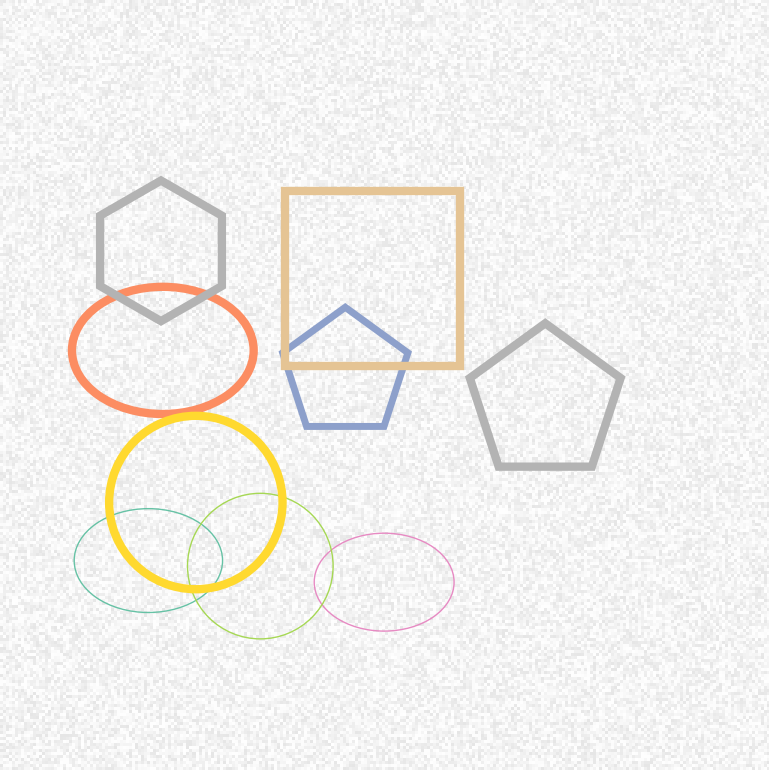[{"shape": "oval", "thickness": 0.5, "radius": 0.48, "center": [0.193, 0.272]}, {"shape": "oval", "thickness": 3, "radius": 0.59, "center": [0.211, 0.545]}, {"shape": "pentagon", "thickness": 2.5, "radius": 0.43, "center": [0.448, 0.515]}, {"shape": "oval", "thickness": 0.5, "radius": 0.45, "center": [0.499, 0.244]}, {"shape": "circle", "thickness": 0.5, "radius": 0.47, "center": [0.338, 0.265]}, {"shape": "circle", "thickness": 3, "radius": 0.56, "center": [0.254, 0.347]}, {"shape": "square", "thickness": 3, "radius": 0.57, "center": [0.484, 0.638]}, {"shape": "hexagon", "thickness": 3, "radius": 0.46, "center": [0.209, 0.674]}, {"shape": "pentagon", "thickness": 3, "radius": 0.51, "center": [0.708, 0.477]}]